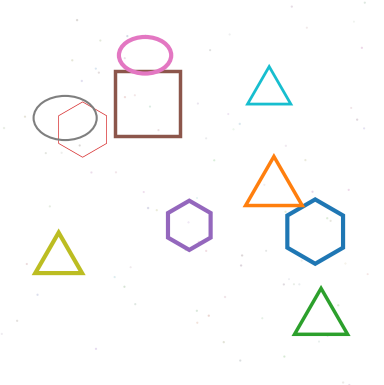[{"shape": "hexagon", "thickness": 3, "radius": 0.42, "center": [0.819, 0.398]}, {"shape": "triangle", "thickness": 2.5, "radius": 0.42, "center": [0.711, 0.509]}, {"shape": "triangle", "thickness": 2.5, "radius": 0.4, "center": [0.834, 0.171]}, {"shape": "hexagon", "thickness": 0.5, "radius": 0.36, "center": [0.215, 0.663]}, {"shape": "hexagon", "thickness": 3, "radius": 0.32, "center": [0.492, 0.415]}, {"shape": "square", "thickness": 2.5, "radius": 0.42, "center": [0.383, 0.731]}, {"shape": "oval", "thickness": 3, "radius": 0.34, "center": [0.377, 0.856]}, {"shape": "oval", "thickness": 1.5, "radius": 0.41, "center": [0.169, 0.694]}, {"shape": "triangle", "thickness": 3, "radius": 0.35, "center": [0.152, 0.326]}, {"shape": "triangle", "thickness": 2, "radius": 0.32, "center": [0.699, 0.762]}]